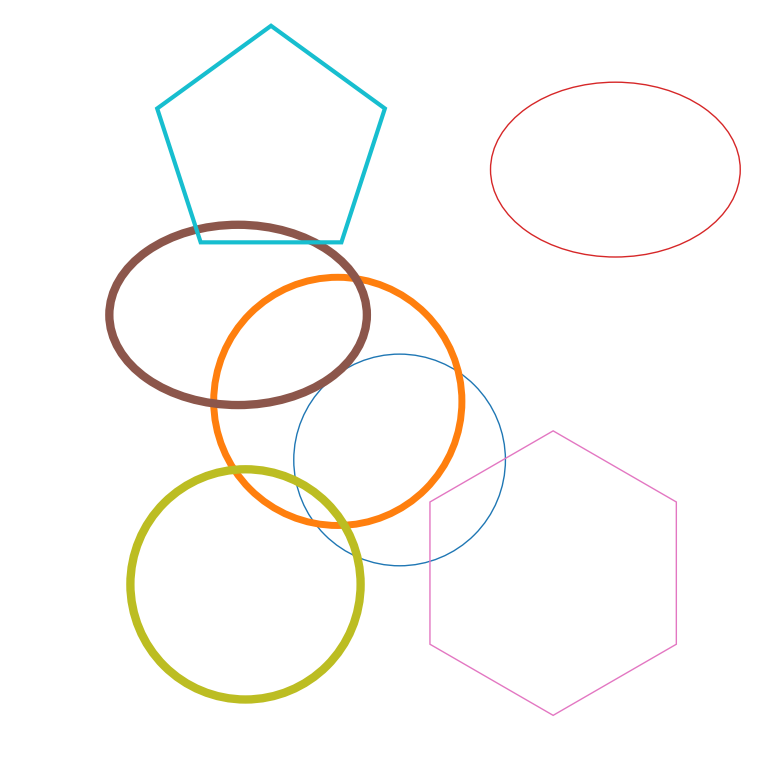[{"shape": "circle", "thickness": 0.5, "radius": 0.69, "center": [0.519, 0.403]}, {"shape": "circle", "thickness": 2.5, "radius": 0.81, "center": [0.439, 0.479]}, {"shape": "oval", "thickness": 0.5, "radius": 0.81, "center": [0.799, 0.78]}, {"shape": "oval", "thickness": 3, "radius": 0.84, "center": [0.309, 0.591]}, {"shape": "hexagon", "thickness": 0.5, "radius": 0.92, "center": [0.718, 0.256]}, {"shape": "circle", "thickness": 3, "radius": 0.75, "center": [0.319, 0.241]}, {"shape": "pentagon", "thickness": 1.5, "radius": 0.78, "center": [0.352, 0.811]}]